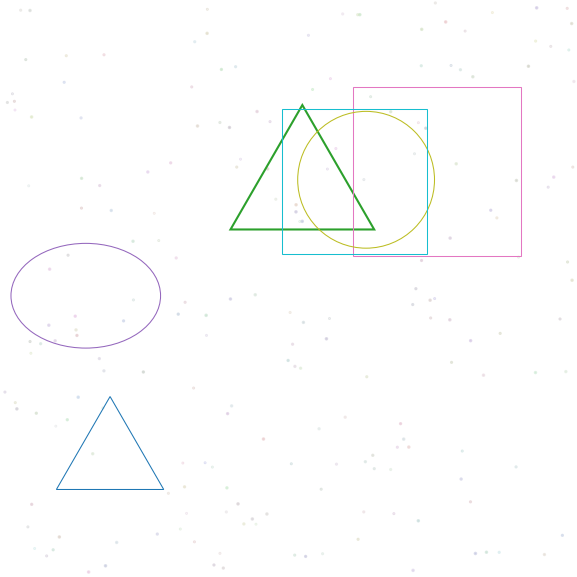[{"shape": "triangle", "thickness": 0.5, "radius": 0.54, "center": [0.191, 0.205]}, {"shape": "triangle", "thickness": 1, "radius": 0.72, "center": [0.524, 0.674]}, {"shape": "oval", "thickness": 0.5, "radius": 0.65, "center": [0.149, 0.487]}, {"shape": "square", "thickness": 0.5, "radius": 0.73, "center": [0.757, 0.702]}, {"shape": "circle", "thickness": 0.5, "radius": 0.59, "center": [0.634, 0.688]}, {"shape": "square", "thickness": 0.5, "radius": 0.63, "center": [0.614, 0.685]}]